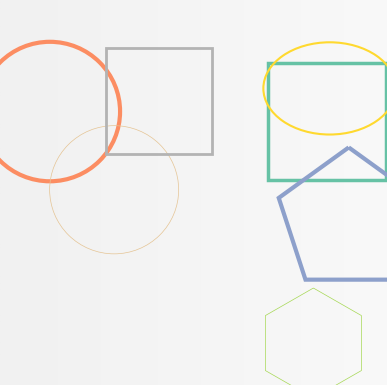[{"shape": "square", "thickness": 2.5, "radius": 0.76, "center": [0.844, 0.685]}, {"shape": "circle", "thickness": 3, "radius": 0.91, "center": [0.129, 0.71]}, {"shape": "pentagon", "thickness": 3, "radius": 0.95, "center": [0.9, 0.427]}, {"shape": "hexagon", "thickness": 0.5, "radius": 0.71, "center": [0.809, 0.109]}, {"shape": "oval", "thickness": 1.5, "radius": 0.86, "center": [0.851, 0.77]}, {"shape": "circle", "thickness": 0.5, "radius": 0.83, "center": [0.295, 0.507]}, {"shape": "square", "thickness": 2, "radius": 0.69, "center": [0.41, 0.737]}]